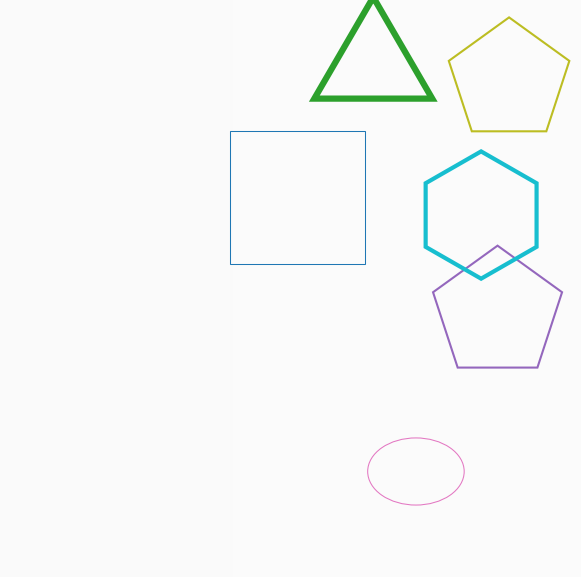[{"shape": "square", "thickness": 0.5, "radius": 0.58, "center": [0.512, 0.658]}, {"shape": "triangle", "thickness": 3, "radius": 0.59, "center": [0.642, 0.887]}, {"shape": "pentagon", "thickness": 1, "radius": 0.58, "center": [0.856, 0.457]}, {"shape": "oval", "thickness": 0.5, "radius": 0.42, "center": [0.716, 0.183]}, {"shape": "pentagon", "thickness": 1, "radius": 0.55, "center": [0.876, 0.86]}, {"shape": "hexagon", "thickness": 2, "radius": 0.55, "center": [0.828, 0.627]}]